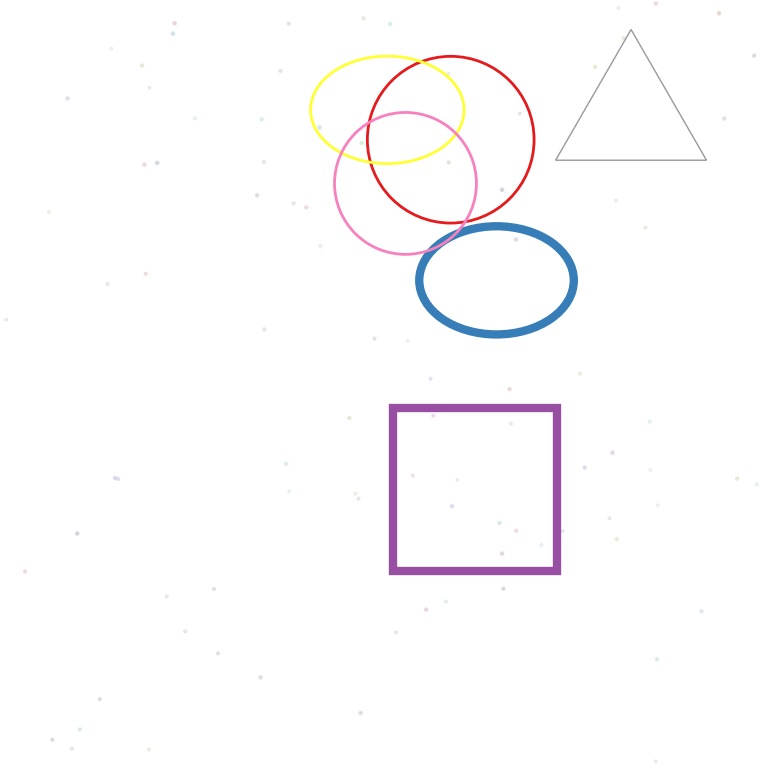[{"shape": "circle", "thickness": 1, "radius": 0.54, "center": [0.585, 0.819]}, {"shape": "oval", "thickness": 3, "radius": 0.5, "center": [0.645, 0.636]}, {"shape": "square", "thickness": 3, "radius": 0.53, "center": [0.617, 0.364]}, {"shape": "oval", "thickness": 1, "radius": 0.5, "center": [0.503, 0.857]}, {"shape": "circle", "thickness": 1, "radius": 0.46, "center": [0.527, 0.762]}, {"shape": "triangle", "thickness": 0.5, "radius": 0.57, "center": [0.82, 0.848]}]